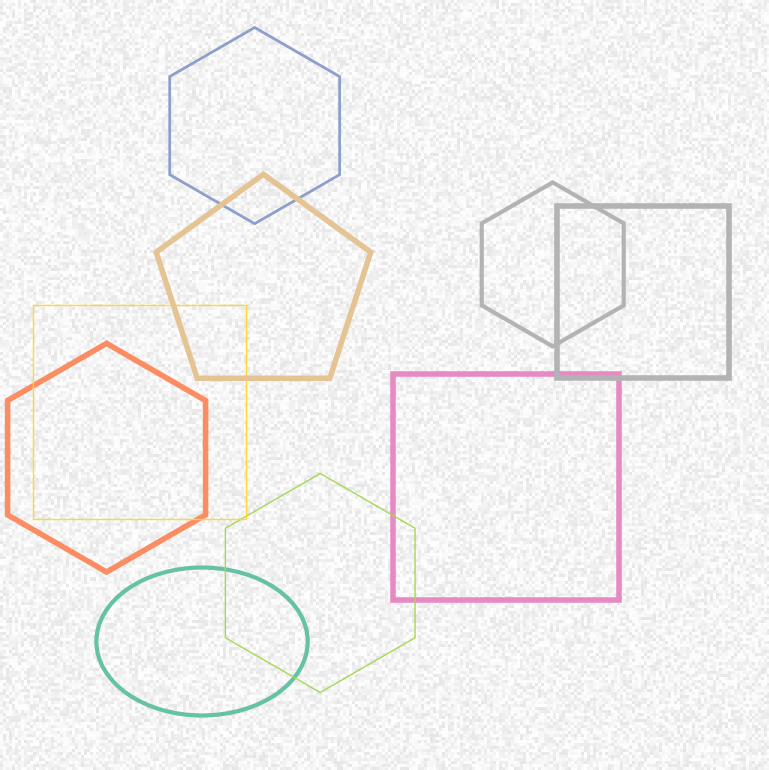[{"shape": "oval", "thickness": 1.5, "radius": 0.69, "center": [0.262, 0.167]}, {"shape": "hexagon", "thickness": 2, "radius": 0.74, "center": [0.138, 0.406]}, {"shape": "hexagon", "thickness": 1, "radius": 0.64, "center": [0.331, 0.837]}, {"shape": "square", "thickness": 2, "radius": 0.73, "center": [0.657, 0.367]}, {"shape": "hexagon", "thickness": 0.5, "radius": 0.71, "center": [0.416, 0.243]}, {"shape": "square", "thickness": 0.5, "radius": 0.69, "center": [0.181, 0.465]}, {"shape": "pentagon", "thickness": 2, "radius": 0.73, "center": [0.342, 0.627]}, {"shape": "square", "thickness": 2, "radius": 0.56, "center": [0.835, 0.621]}, {"shape": "hexagon", "thickness": 1.5, "radius": 0.53, "center": [0.718, 0.657]}]